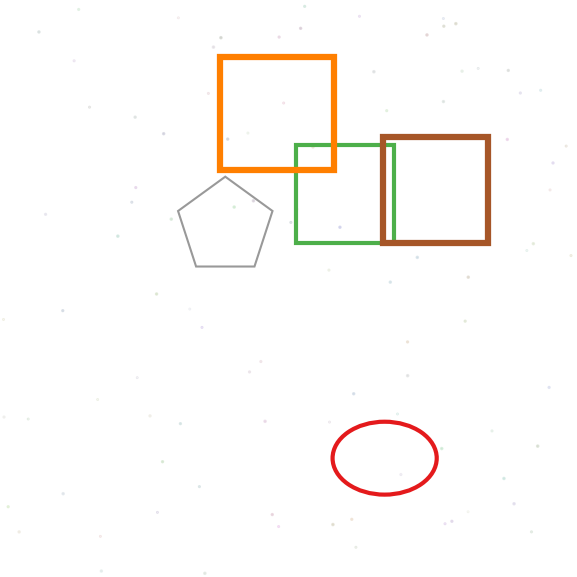[{"shape": "oval", "thickness": 2, "radius": 0.45, "center": [0.666, 0.206]}, {"shape": "square", "thickness": 2, "radius": 0.42, "center": [0.597, 0.663]}, {"shape": "square", "thickness": 3, "radius": 0.49, "center": [0.479, 0.803]}, {"shape": "square", "thickness": 3, "radius": 0.46, "center": [0.754, 0.67]}, {"shape": "pentagon", "thickness": 1, "radius": 0.43, "center": [0.39, 0.607]}]